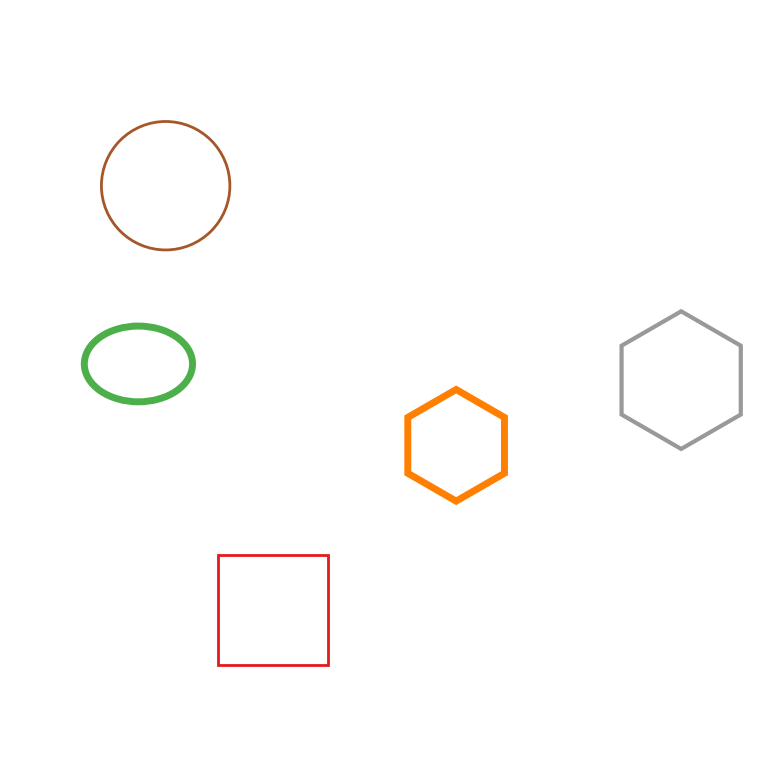[{"shape": "square", "thickness": 1, "radius": 0.36, "center": [0.354, 0.208]}, {"shape": "oval", "thickness": 2.5, "radius": 0.35, "center": [0.18, 0.527]}, {"shape": "hexagon", "thickness": 2.5, "radius": 0.36, "center": [0.592, 0.422]}, {"shape": "circle", "thickness": 1, "radius": 0.42, "center": [0.215, 0.759]}, {"shape": "hexagon", "thickness": 1.5, "radius": 0.45, "center": [0.885, 0.506]}]